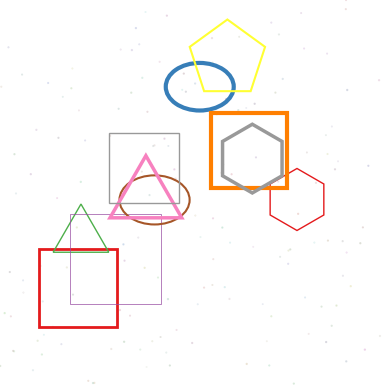[{"shape": "hexagon", "thickness": 1, "radius": 0.4, "center": [0.771, 0.482]}, {"shape": "square", "thickness": 2, "radius": 0.51, "center": [0.202, 0.253]}, {"shape": "oval", "thickness": 3, "radius": 0.44, "center": [0.519, 0.775]}, {"shape": "triangle", "thickness": 1, "radius": 0.42, "center": [0.21, 0.387]}, {"shape": "square", "thickness": 0.5, "radius": 0.59, "center": [0.3, 0.327]}, {"shape": "square", "thickness": 3, "radius": 0.49, "center": [0.646, 0.609]}, {"shape": "pentagon", "thickness": 1.5, "radius": 0.51, "center": [0.591, 0.846]}, {"shape": "oval", "thickness": 1.5, "radius": 0.46, "center": [0.401, 0.481]}, {"shape": "triangle", "thickness": 2.5, "radius": 0.54, "center": [0.379, 0.488]}, {"shape": "hexagon", "thickness": 2.5, "radius": 0.45, "center": [0.655, 0.588]}, {"shape": "square", "thickness": 1, "radius": 0.45, "center": [0.375, 0.564]}]